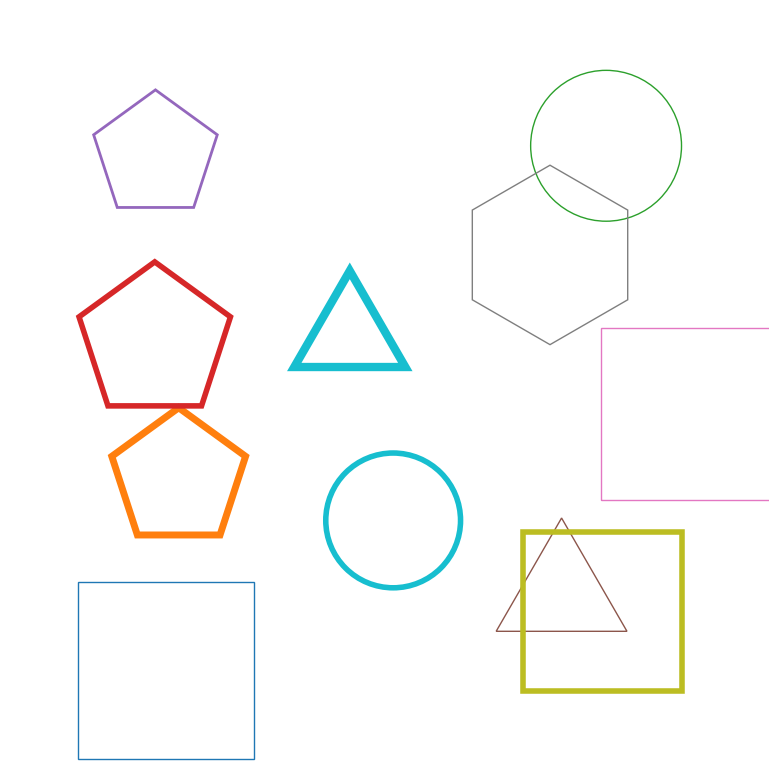[{"shape": "square", "thickness": 0.5, "radius": 0.57, "center": [0.216, 0.129]}, {"shape": "pentagon", "thickness": 2.5, "radius": 0.46, "center": [0.232, 0.379]}, {"shape": "circle", "thickness": 0.5, "radius": 0.49, "center": [0.787, 0.811]}, {"shape": "pentagon", "thickness": 2, "radius": 0.52, "center": [0.201, 0.557]}, {"shape": "pentagon", "thickness": 1, "radius": 0.42, "center": [0.202, 0.799]}, {"shape": "triangle", "thickness": 0.5, "radius": 0.49, "center": [0.729, 0.229]}, {"shape": "square", "thickness": 0.5, "radius": 0.56, "center": [0.892, 0.462]}, {"shape": "hexagon", "thickness": 0.5, "radius": 0.58, "center": [0.714, 0.669]}, {"shape": "square", "thickness": 2, "radius": 0.52, "center": [0.782, 0.205]}, {"shape": "triangle", "thickness": 3, "radius": 0.42, "center": [0.454, 0.565]}, {"shape": "circle", "thickness": 2, "radius": 0.44, "center": [0.511, 0.324]}]